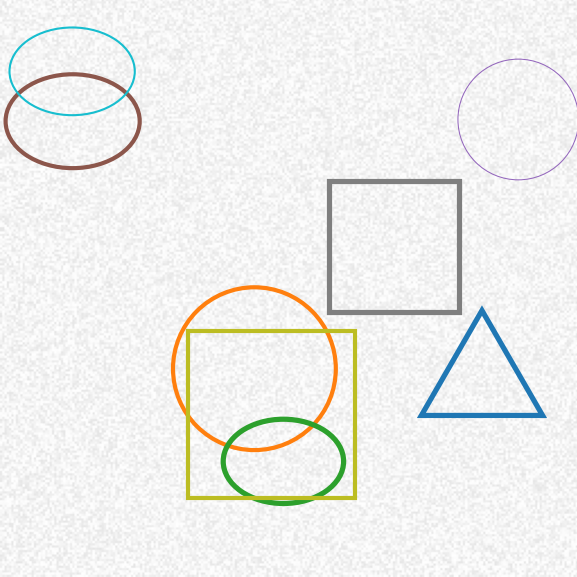[{"shape": "triangle", "thickness": 2.5, "radius": 0.61, "center": [0.835, 0.34]}, {"shape": "circle", "thickness": 2, "radius": 0.7, "center": [0.441, 0.361]}, {"shape": "oval", "thickness": 2.5, "radius": 0.52, "center": [0.491, 0.2]}, {"shape": "circle", "thickness": 0.5, "radius": 0.52, "center": [0.897, 0.792]}, {"shape": "oval", "thickness": 2, "radius": 0.58, "center": [0.126, 0.789]}, {"shape": "square", "thickness": 2.5, "radius": 0.56, "center": [0.683, 0.572]}, {"shape": "square", "thickness": 2, "radius": 0.72, "center": [0.47, 0.282]}, {"shape": "oval", "thickness": 1, "radius": 0.54, "center": [0.125, 0.876]}]